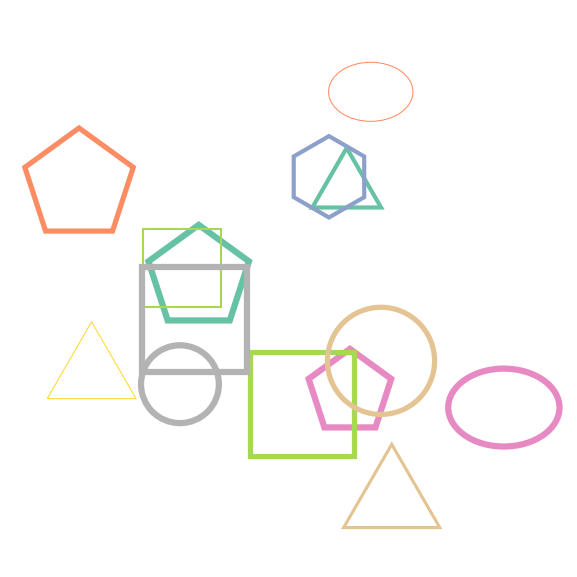[{"shape": "pentagon", "thickness": 3, "radius": 0.46, "center": [0.344, 0.518]}, {"shape": "triangle", "thickness": 2, "radius": 0.34, "center": [0.6, 0.674]}, {"shape": "oval", "thickness": 0.5, "radius": 0.37, "center": [0.642, 0.84]}, {"shape": "pentagon", "thickness": 2.5, "radius": 0.49, "center": [0.137, 0.679]}, {"shape": "hexagon", "thickness": 2, "radius": 0.35, "center": [0.57, 0.693]}, {"shape": "oval", "thickness": 3, "radius": 0.48, "center": [0.872, 0.293]}, {"shape": "pentagon", "thickness": 3, "radius": 0.38, "center": [0.606, 0.32]}, {"shape": "square", "thickness": 1, "radius": 0.34, "center": [0.315, 0.535]}, {"shape": "square", "thickness": 2.5, "radius": 0.45, "center": [0.522, 0.299]}, {"shape": "triangle", "thickness": 0.5, "radius": 0.44, "center": [0.159, 0.353]}, {"shape": "triangle", "thickness": 1.5, "radius": 0.48, "center": [0.678, 0.134]}, {"shape": "circle", "thickness": 2.5, "radius": 0.46, "center": [0.66, 0.374]}, {"shape": "circle", "thickness": 3, "radius": 0.34, "center": [0.312, 0.334]}, {"shape": "square", "thickness": 3, "radius": 0.45, "center": [0.337, 0.445]}]